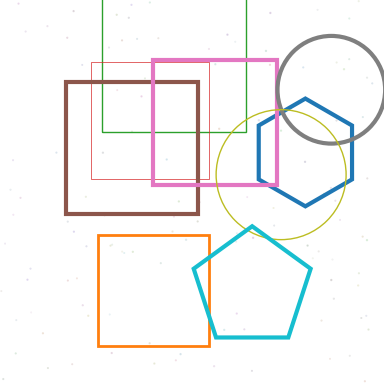[{"shape": "hexagon", "thickness": 3, "radius": 0.7, "center": [0.793, 0.604]}, {"shape": "square", "thickness": 2, "radius": 0.72, "center": [0.4, 0.246]}, {"shape": "square", "thickness": 1, "radius": 0.94, "center": [0.451, 0.845]}, {"shape": "square", "thickness": 0.5, "radius": 0.76, "center": [0.391, 0.687]}, {"shape": "square", "thickness": 3, "radius": 0.86, "center": [0.343, 0.615]}, {"shape": "square", "thickness": 3, "radius": 0.81, "center": [0.558, 0.682]}, {"shape": "circle", "thickness": 3, "radius": 0.7, "center": [0.861, 0.767]}, {"shape": "circle", "thickness": 1, "radius": 0.84, "center": [0.73, 0.546]}, {"shape": "pentagon", "thickness": 3, "radius": 0.8, "center": [0.655, 0.253]}]